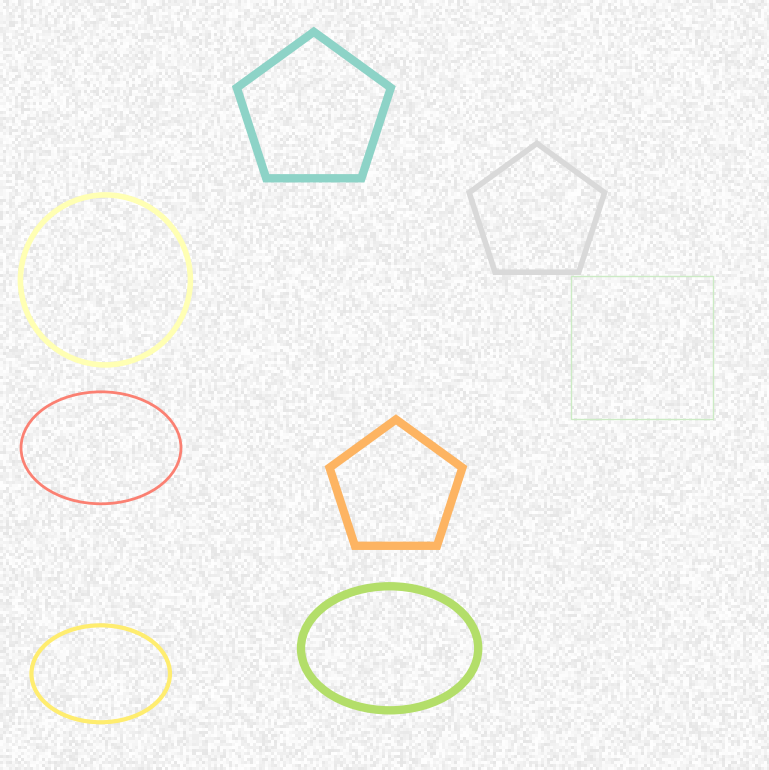[{"shape": "pentagon", "thickness": 3, "radius": 0.53, "center": [0.408, 0.854]}, {"shape": "circle", "thickness": 2, "radius": 0.55, "center": [0.137, 0.636]}, {"shape": "oval", "thickness": 1, "radius": 0.52, "center": [0.131, 0.418]}, {"shape": "pentagon", "thickness": 3, "radius": 0.45, "center": [0.514, 0.365]}, {"shape": "oval", "thickness": 3, "radius": 0.58, "center": [0.506, 0.158]}, {"shape": "pentagon", "thickness": 2, "radius": 0.46, "center": [0.697, 0.721]}, {"shape": "square", "thickness": 0.5, "radius": 0.46, "center": [0.834, 0.549]}, {"shape": "oval", "thickness": 1.5, "radius": 0.45, "center": [0.131, 0.125]}]